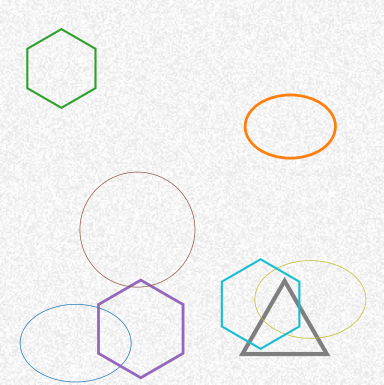[{"shape": "oval", "thickness": 0.5, "radius": 0.72, "center": [0.197, 0.109]}, {"shape": "oval", "thickness": 2, "radius": 0.59, "center": [0.754, 0.671]}, {"shape": "hexagon", "thickness": 1.5, "radius": 0.51, "center": [0.16, 0.822]}, {"shape": "hexagon", "thickness": 2, "radius": 0.63, "center": [0.366, 0.146]}, {"shape": "circle", "thickness": 0.5, "radius": 0.75, "center": [0.357, 0.404]}, {"shape": "triangle", "thickness": 3, "radius": 0.63, "center": [0.739, 0.144]}, {"shape": "oval", "thickness": 0.5, "radius": 0.72, "center": [0.806, 0.222]}, {"shape": "hexagon", "thickness": 1.5, "radius": 0.58, "center": [0.677, 0.21]}]